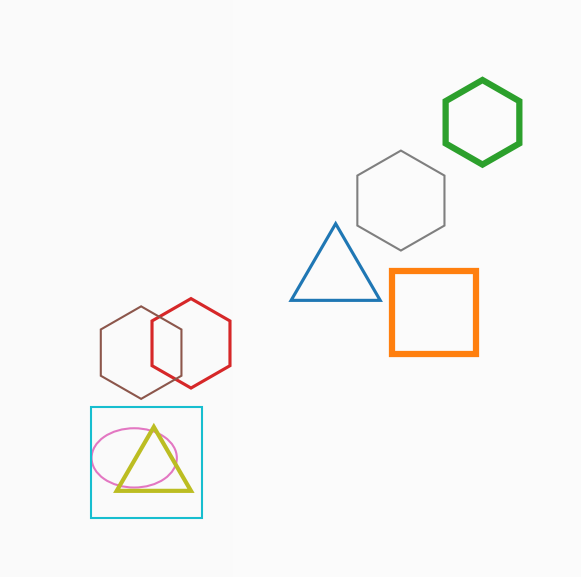[{"shape": "triangle", "thickness": 1.5, "radius": 0.44, "center": [0.577, 0.523]}, {"shape": "square", "thickness": 3, "radius": 0.36, "center": [0.746, 0.458]}, {"shape": "hexagon", "thickness": 3, "radius": 0.37, "center": [0.83, 0.787]}, {"shape": "hexagon", "thickness": 1.5, "radius": 0.39, "center": [0.329, 0.405]}, {"shape": "hexagon", "thickness": 1, "radius": 0.4, "center": [0.243, 0.389]}, {"shape": "oval", "thickness": 1, "radius": 0.37, "center": [0.231, 0.206]}, {"shape": "hexagon", "thickness": 1, "radius": 0.43, "center": [0.69, 0.652]}, {"shape": "triangle", "thickness": 2, "radius": 0.37, "center": [0.265, 0.186]}, {"shape": "square", "thickness": 1, "radius": 0.48, "center": [0.252, 0.198]}]